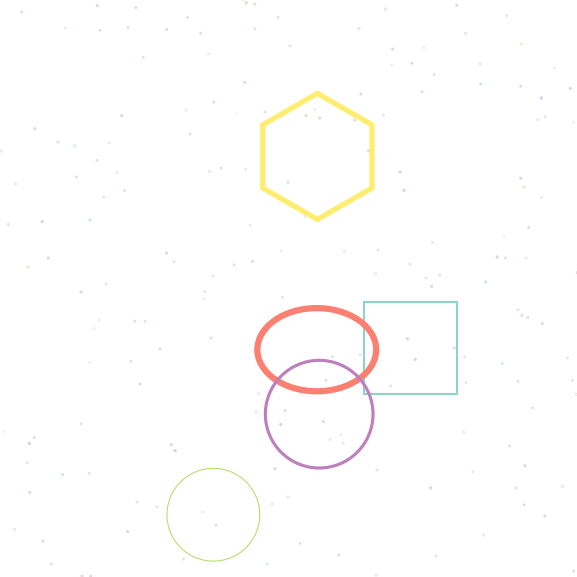[{"shape": "square", "thickness": 1, "radius": 0.4, "center": [0.711, 0.397]}, {"shape": "oval", "thickness": 3, "radius": 0.51, "center": [0.549, 0.394]}, {"shape": "circle", "thickness": 0.5, "radius": 0.4, "center": [0.369, 0.108]}, {"shape": "circle", "thickness": 1.5, "radius": 0.47, "center": [0.553, 0.282]}, {"shape": "hexagon", "thickness": 2.5, "radius": 0.55, "center": [0.55, 0.728]}]